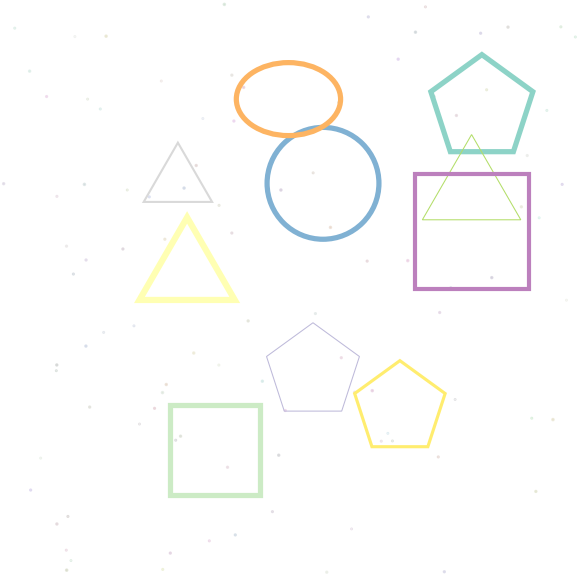[{"shape": "pentagon", "thickness": 2.5, "radius": 0.46, "center": [0.834, 0.812]}, {"shape": "triangle", "thickness": 3, "radius": 0.48, "center": [0.324, 0.527]}, {"shape": "pentagon", "thickness": 0.5, "radius": 0.42, "center": [0.542, 0.356]}, {"shape": "circle", "thickness": 2.5, "radius": 0.48, "center": [0.559, 0.682]}, {"shape": "oval", "thickness": 2.5, "radius": 0.45, "center": [0.499, 0.828]}, {"shape": "triangle", "thickness": 0.5, "radius": 0.49, "center": [0.817, 0.668]}, {"shape": "triangle", "thickness": 1, "radius": 0.34, "center": [0.308, 0.684]}, {"shape": "square", "thickness": 2, "radius": 0.49, "center": [0.818, 0.598]}, {"shape": "square", "thickness": 2.5, "radius": 0.39, "center": [0.373, 0.219]}, {"shape": "pentagon", "thickness": 1.5, "radius": 0.41, "center": [0.692, 0.292]}]